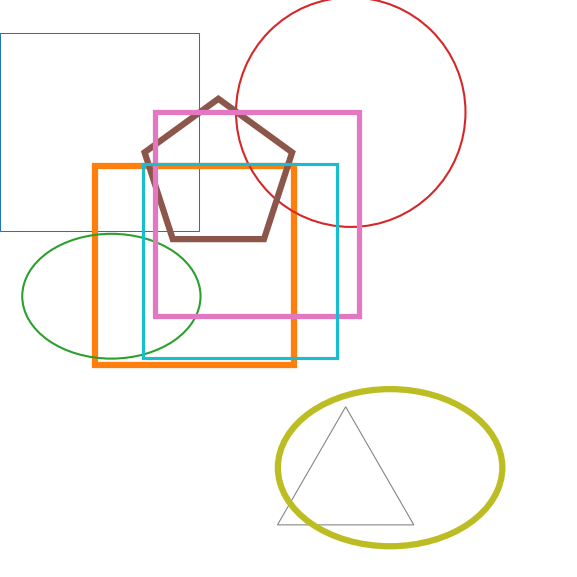[{"shape": "square", "thickness": 0.5, "radius": 0.86, "center": [0.173, 0.771]}, {"shape": "square", "thickness": 3, "radius": 0.86, "center": [0.337, 0.539]}, {"shape": "oval", "thickness": 1, "radius": 0.77, "center": [0.193, 0.486]}, {"shape": "circle", "thickness": 1, "radius": 0.99, "center": [0.607, 0.805]}, {"shape": "pentagon", "thickness": 3, "radius": 0.67, "center": [0.378, 0.694]}, {"shape": "square", "thickness": 2.5, "radius": 0.88, "center": [0.445, 0.629]}, {"shape": "triangle", "thickness": 0.5, "radius": 0.68, "center": [0.599, 0.158]}, {"shape": "oval", "thickness": 3, "radius": 0.97, "center": [0.676, 0.189]}, {"shape": "square", "thickness": 1.5, "radius": 0.84, "center": [0.416, 0.547]}]